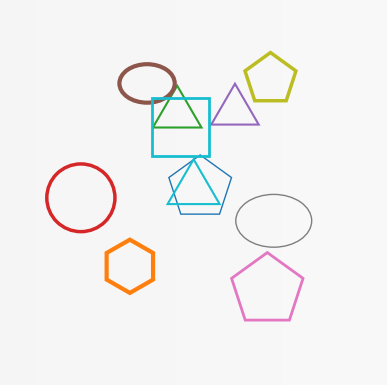[{"shape": "pentagon", "thickness": 1, "radius": 0.42, "center": [0.517, 0.513]}, {"shape": "hexagon", "thickness": 3, "radius": 0.35, "center": [0.335, 0.308]}, {"shape": "triangle", "thickness": 1.5, "radius": 0.36, "center": [0.457, 0.705]}, {"shape": "circle", "thickness": 2.5, "radius": 0.44, "center": [0.209, 0.486]}, {"shape": "triangle", "thickness": 1.5, "radius": 0.35, "center": [0.606, 0.712]}, {"shape": "oval", "thickness": 3, "radius": 0.36, "center": [0.38, 0.783]}, {"shape": "pentagon", "thickness": 2, "radius": 0.48, "center": [0.69, 0.247]}, {"shape": "oval", "thickness": 1, "radius": 0.49, "center": [0.706, 0.426]}, {"shape": "pentagon", "thickness": 2.5, "radius": 0.35, "center": [0.698, 0.794]}, {"shape": "square", "thickness": 2, "radius": 0.37, "center": [0.466, 0.67]}, {"shape": "triangle", "thickness": 1.5, "radius": 0.39, "center": [0.5, 0.509]}]